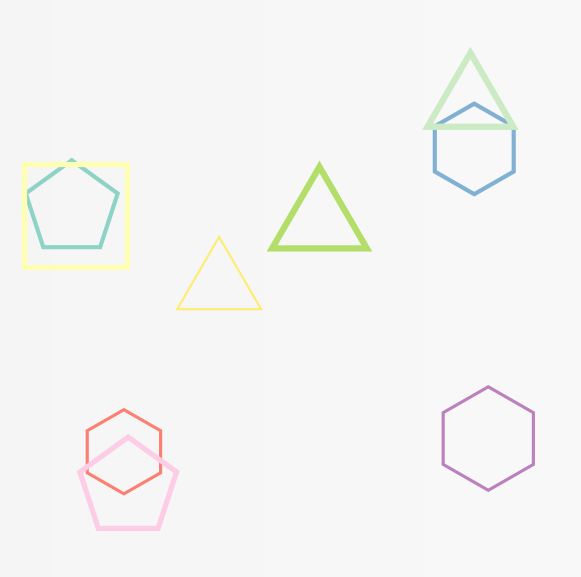[{"shape": "pentagon", "thickness": 2, "radius": 0.42, "center": [0.123, 0.638]}, {"shape": "square", "thickness": 2.5, "radius": 0.44, "center": [0.13, 0.626]}, {"shape": "hexagon", "thickness": 1.5, "radius": 0.36, "center": [0.213, 0.217]}, {"shape": "hexagon", "thickness": 2, "radius": 0.39, "center": [0.816, 0.741]}, {"shape": "triangle", "thickness": 3, "radius": 0.47, "center": [0.55, 0.616]}, {"shape": "pentagon", "thickness": 2.5, "radius": 0.44, "center": [0.221, 0.155]}, {"shape": "hexagon", "thickness": 1.5, "radius": 0.45, "center": [0.84, 0.24]}, {"shape": "triangle", "thickness": 3, "radius": 0.43, "center": [0.809, 0.822]}, {"shape": "triangle", "thickness": 1, "radius": 0.42, "center": [0.377, 0.506]}]